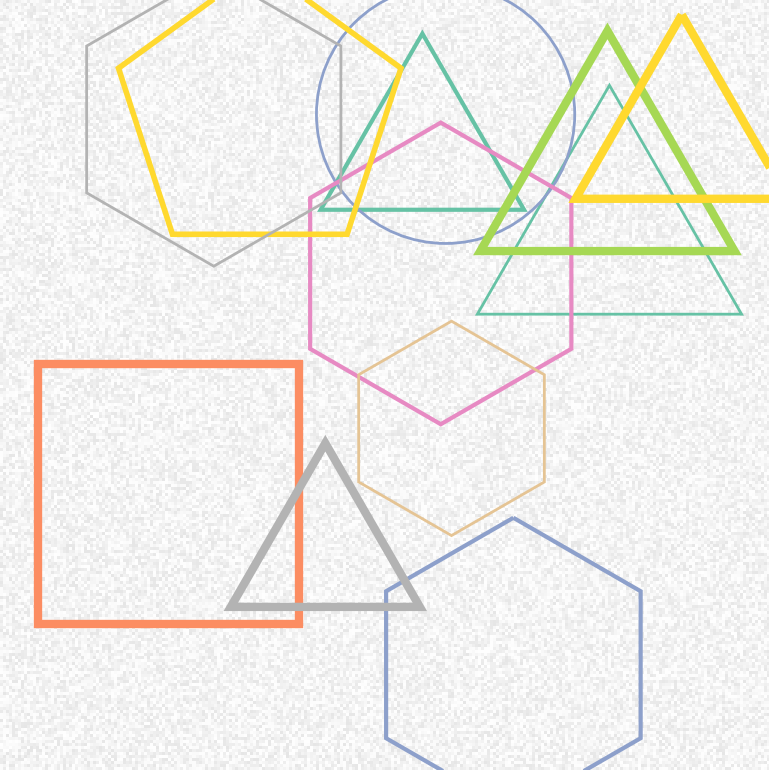[{"shape": "triangle", "thickness": 1.5, "radius": 0.76, "center": [0.549, 0.804]}, {"shape": "triangle", "thickness": 1, "radius": 0.99, "center": [0.792, 0.691]}, {"shape": "square", "thickness": 3, "radius": 0.85, "center": [0.219, 0.359]}, {"shape": "circle", "thickness": 1, "radius": 0.84, "center": [0.579, 0.852]}, {"shape": "hexagon", "thickness": 1.5, "radius": 0.95, "center": [0.667, 0.137]}, {"shape": "hexagon", "thickness": 1.5, "radius": 0.98, "center": [0.572, 0.645]}, {"shape": "triangle", "thickness": 3, "radius": 0.95, "center": [0.789, 0.769]}, {"shape": "triangle", "thickness": 3, "radius": 0.8, "center": [0.885, 0.821]}, {"shape": "pentagon", "thickness": 2, "radius": 0.96, "center": [0.337, 0.852]}, {"shape": "hexagon", "thickness": 1, "radius": 0.7, "center": [0.586, 0.444]}, {"shape": "triangle", "thickness": 3, "radius": 0.71, "center": [0.422, 0.283]}, {"shape": "hexagon", "thickness": 1, "radius": 0.95, "center": [0.278, 0.845]}]